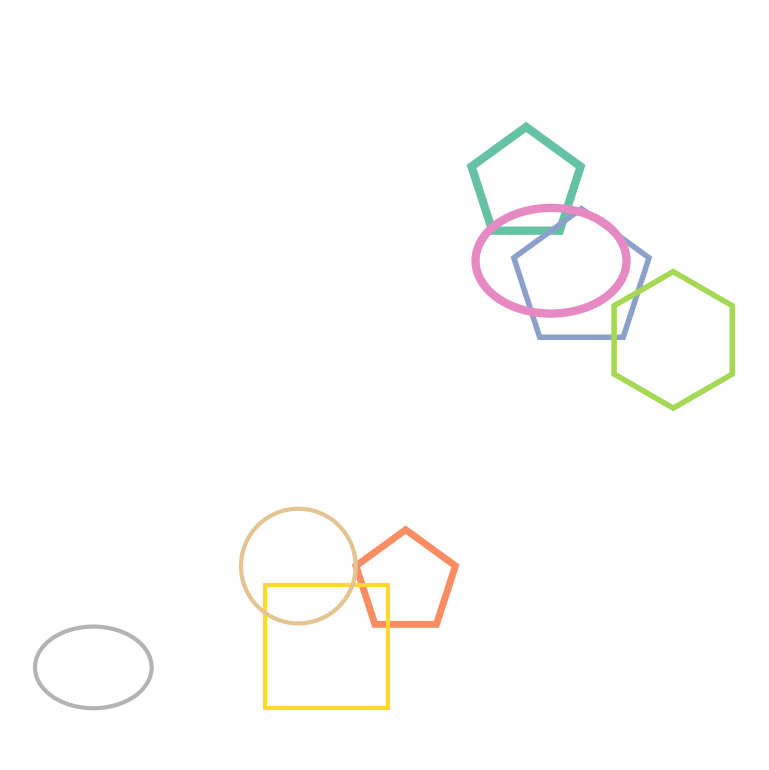[{"shape": "pentagon", "thickness": 3, "radius": 0.37, "center": [0.683, 0.761]}, {"shape": "pentagon", "thickness": 2.5, "radius": 0.34, "center": [0.527, 0.244]}, {"shape": "pentagon", "thickness": 2, "radius": 0.46, "center": [0.755, 0.637]}, {"shape": "oval", "thickness": 3, "radius": 0.49, "center": [0.716, 0.661]}, {"shape": "hexagon", "thickness": 2, "radius": 0.44, "center": [0.874, 0.559]}, {"shape": "square", "thickness": 1.5, "radius": 0.4, "center": [0.424, 0.161]}, {"shape": "circle", "thickness": 1.5, "radius": 0.37, "center": [0.387, 0.265]}, {"shape": "oval", "thickness": 1.5, "radius": 0.38, "center": [0.121, 0.133]}]